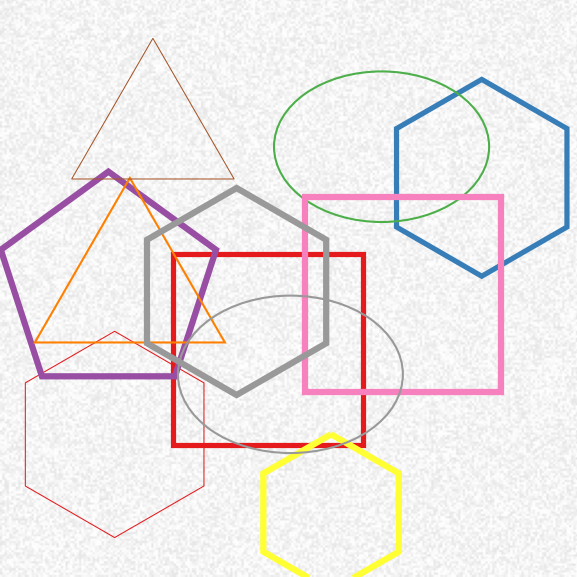[{"shape": "square", "thickness": 2.5, "radius": 0.83, "center": [0.464, 0.394]}, {"shape": "hexagon", "thickness": 0.5, "radius": 0.89, "center": [0.199, 0.247]}, {"shape": "hexagon", "thickness": 2.5, "radius": 0.85, "center": [0.834, 0.691]}, {"shape": "oval", "thickness": 1, "radius": 0.93, "center": [0.661, 0.745]}, {"shape": "pentagon", "thickness": 3, "radius": 0.98, "center": [0.188, 0.506]}, {"shape": "triangle", "thickness": 1, "radius": 0.95, "center": [0.225, 0.501]}, {"shape": "hexagon", "thickness": 3, "radius": 0.68, "center": [0.573, 0.112]}, {"shape": "triangle", "thickness": 0.5, "radius": 0.81, "center": [0.265, 0.77]}, {"shape": "square", "thickness": 3, "radius": 0.85, "center": [0.698, 0.489]}, {"shape": "hexagon", "thickness": 3, "radius": 0.9, "center": [0.41, 0.494]}, {"shape": "oval", "thickness": 1, "radius": 0.97, "center": [0.503, 0.351]}]